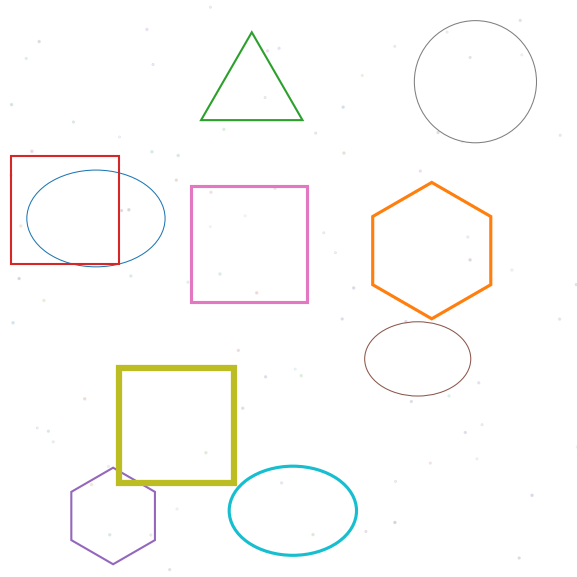[{"shape": "oval", "thickness": 0.5, "radius": 0.6, "center": [0.166, 0.621]}, {"shape": "hexagon", "thickness": 1.5, "radius": 0.59, "center": [0.748, 0.565]}, {"shape": "triangle", "thickness": 1, "radius": 0.51, "center": [0.436, 0.842]}, {"shape": "square", "thickness": 1, "radius": 0.47, "center": [0.113, 0.636]}, {"shape": "hexagon", "thickness": 1, "radius": 0.42, "center": [0.196, 0.106]}, {"shape": "oval", "thickness": 0.5, "radius": 0.46, "center": [0.723, 0.378]}, {"shape": "square", "thickness": 1.5, "radius": 0.5, "center": [0.431, 0.577]}, {"shape": "circle", "thickness": 0.5, "radius": 0.53, "center": [0.823, 0.858]}, {"shape": "square", "thickness": 3, "radius": 0.5, "center": [0.306, 0.262]}, {"shape": "oval", "thickness": 1.5, "radius": 0.55, "center": [0.507, 0.115]}]